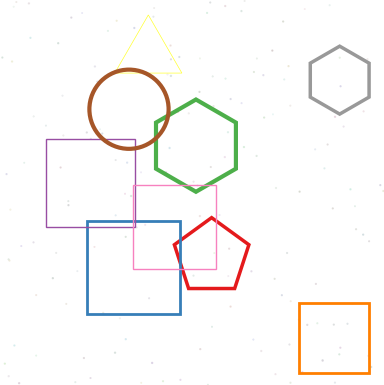[{"shape": "pentagon", "thickness": 2.5, "radius": 0.51, "center": [0.55, 0.333]}, {"shape": "square", "thickness": 2, "radius": 0.6, "center": [0.347, 0.305]}, {"shape": "hexagon", "thickness": 3, "radius": 0.6, "center": [0.509, 0.622]}, {"shape": "square", "thickness": 1, "radius": 0.57, "center": [0.236, 0.524]}, {"shape": "square", "thickness": 2, "radius": 0.45, "center": [0.867, 0.123]}, {"shape": "triangle", "thickness": 0.5, "radius": 0.5, "center": [0.385, 0.861]}, {"shape": "circle", "thickness": 3, "radius": 0.51, "center": [0.335, 0.716]}, {"shape": "square", "thickness": 1, "radius": 0.54, "center": [0.453, 0.41]}, {"shape": "hexagon", "thickness": 2.5, "radius": 0.44, "center": [0.882, 0.792]}]